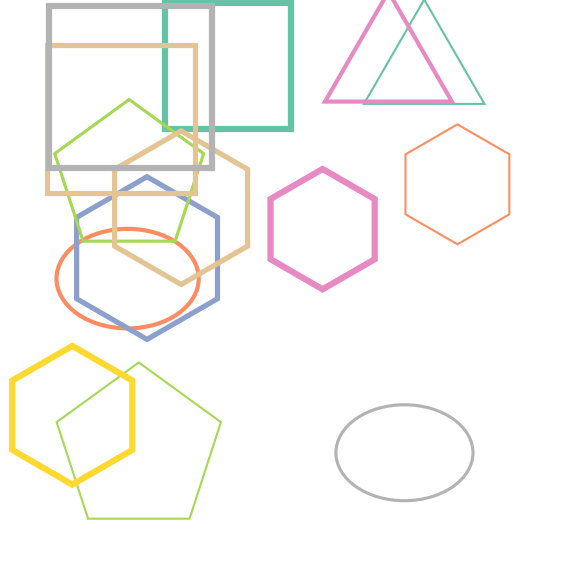[{"shape": "triangle", "thickness": 1, "radius": 0.6, "center": [0.735, 0.879]}, {"shape": "square", "thickness": 3, "radius": 0.55, "center": [0.395, 0.886]}, {"shape": "oval", "thickness": 2, "radius": 0.62, "center": [0.221, 0.517]}, {"shape": "hexagon", "thickness": 1, "radius": 0.52, "center": [0.792, 0.68]}, {"shape": "hexagon", "thickness": 2.5, "radius": 0.7, "center": [0.255, 0.552]}, {"shape": "triangle", "thickness": 2, "radius": 0.63, "center": [0.673, 0.887]}, {"shape": "hexagon", "thickness": 3, "radius": 0.52, "center": [0.559, 0.602]}, {"shape": "pentagon", "thickness": 1.5, "radius": 0.68, "center": [0.224, 0.691]}, {"shape": "pentagon", "thickness": 1, "radius": 0.75, "center": [0.24, 0.222]}, {"shape": "hexagon", "thickness": 3, "radius": 0.6, "center": [0.125, 0.28]}, {"shape": "hexagon", "thickness": 2.5, "radius": 0.66, "center": [0.314, 0.639]}, {"shape": "square", "thickness": 2.5, "radius": 0.64, "center": [0.209, 0.794]}, {"shape": "square", "thickness": 3, "radius": 0.7, "center": [0.226, 0.849]}, {"shape": "oval", "thickness": 1.5, "radius": 0.59, "center": [0.7, 0.215]}]